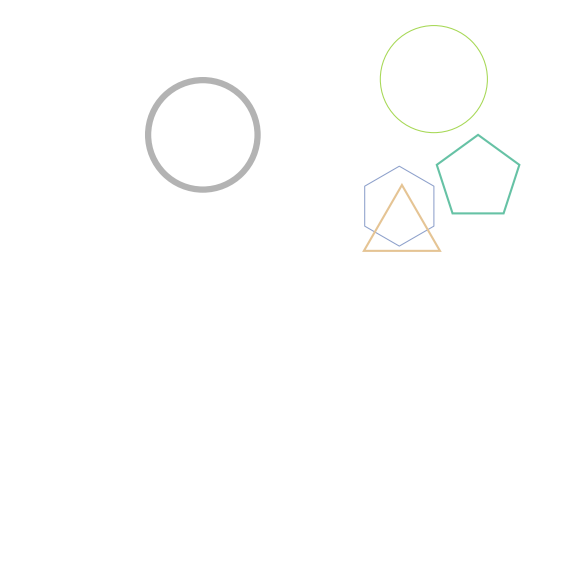[{"shape": "pentagon", "thickness": 1, "radius": 0.38, "center": [0.828, 0.69]}, {"shape": "hexagon", "thickness": 0.5, "radius": 0.35, "center": [0.691, 0.642]}, {"shape": "circle", "thickness": 0.5, "radius": 0.46, "center": [0.751, 0.862]}, {"shape": "triangle", "thickness": 1, "radius": 0.38, "center": [0.696, 0.603]}, {"shape": "circle", "thickness": 3, "radius": 0.47, "center": [0.351, 0.766]}]